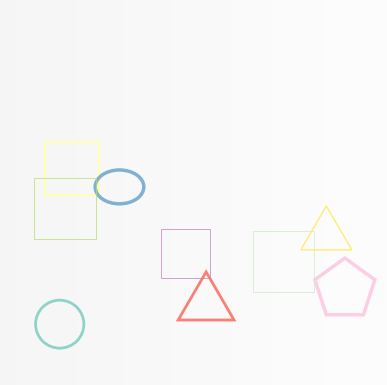[{"shape": "circle", "thickness": 2, "radius": 0.31, "center": [0.154, 0.158]}, {"shape": "square", "thickness": 1.5, "radius": 0.34, "center": [0.186, 0.563]}, {"shape": "triangle", "thickness": 2, "radius": 0.42, "center": [0.532, 0.21]}, {"shape": "oval", "thickness": 2.5, "radius": 0.31, "center": [0.308, 0.515]}, {"shape": "square", "thickness": 0.5, "radius": 0.4, "center": [0.167, 0.458]}, {"shape": "pentagon", "thickness": 2.5, "radius": 0.41, "center": [0.89, 0.248]}, {"shape": "square", "thickness": 0.5, "radius": 0.32, "center": [0.479, 0.341]}, {"shape": "square", "thickness": 0.5, "radius": 0.39, "center": [0.732, 0.32]}, {"shape": "triangle", "thickness": 1, "radius": 0.38, "center": [0.842, 0.389]}]